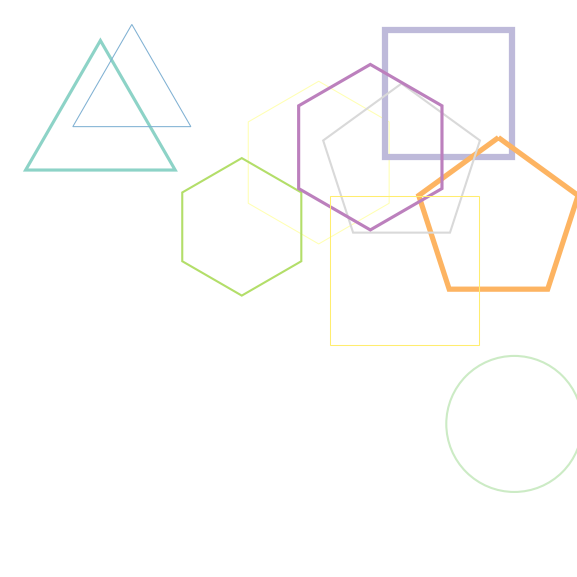[{"shape": "triangle", "thickness": 1.5, "radius": 0.75, "center": [0.174, 0.779]}, {"shape": "hexagon", "thickness": 0.5, "radius": 0.7, "center": [0.552, 0.718]}, {"shape": "square", "thickness": 3, "radius": 0.55, "center": [0.776, 0.837]}, {"shape": "triangle", "thickness": 0.5, "radius": 0.59, "center": [0.228, 0.839]}, {"shape": "pentagon", "thickness": 2.5, "radius": 0.73, "center": [0.863, 0.616]}, {"shape": "hexagon", "thickness": 1, "radius": 0.6, "center": [0.419, 0.606]}, {"shape": "pentagon", "thickness": 1, "radius": 0.71, "center": [0.695, 0.712]}, {"shape": "hexagon", "thickness": 1.5, "radius": 0.72, "center": [0.641, 0.744]}, {"shape": "circle", "thickness": 1, "radius": 0.59, "center": [0.891, 0.265]}, {"shape": "square", "thickness": 0.5, "radius": 0.65, "center": [0.7, 0.531]}]